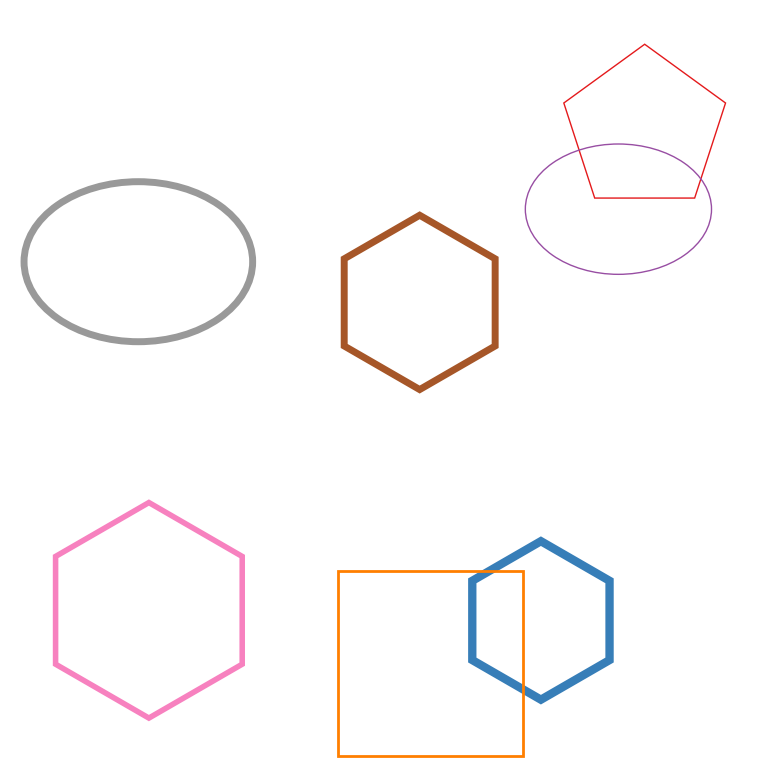[{"shape": "pentagon", "thickness": 0.5, "radius": 0.55, "center": [0.837, 0.832]}, {"shape": "hexagon", "thickness": 3, "radius": 0.51, "center": [0.702, 0.194]}, {"shape": "oval", "thickness": 0.5, "radius": 0.6, "center": [0.803, 0.728]}, {"shape": "square", "thickness": 1, "radius": 0.6, "center": [0.559, 0.139]}, {"shape": "hexagon", "thickness": 2.5, "radius": 0.57, "center": [0.545, 0.607]}, {"shape": "hexagon", "thickness": 2, "radius": 0.7, "center": [0.193, 0.207]}, {"shape": "oval", "thickness": 2.5, "radius": 0.74, "center": [0.18, 0.66]}]